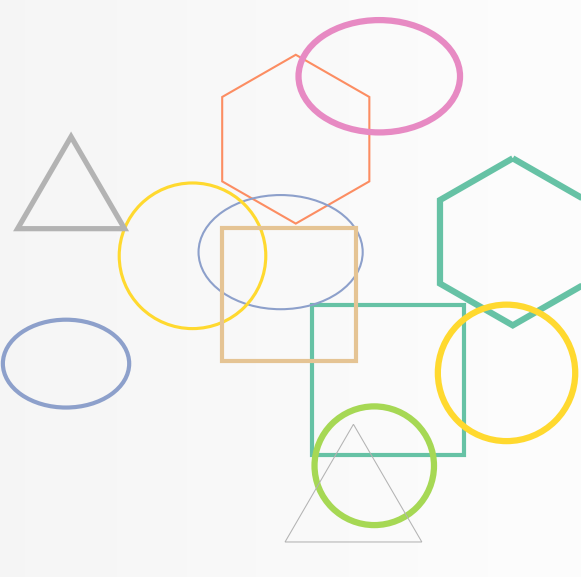[{"shape": "square", "thickness": 2, "radius": 0.65, "center": [0.668, 0.341]}, {"shape": "hexagon", "thickness": 3, "radius": 0.72, "center": [0.882, 0.58]}, {"shape": "hexagon", "thickness": 1, "radius": 0.73, "center": [0.509, 0.758]}, {"shape": "oval", "thickness": 2, "radius": 0.54, "center": [0.114, 0.369]}, {"shape": "oval", "thickness": 1, "radius": 0.71, "center": [0.483, 0.563]}, {"shape": "oval", "thickness": 3, "radius": 0.69, "center": [0.653, 0.867]}, {"shape": "circle", "thickness": 3, "radius": 0.51, "center": [0.644, 0.193]}, {"shape": "circle", "thickness": 1.5, "radius": 0.63, "center": [0.331, 0.556]}, {"shape": "circle", "thickness": 3, "radius": 0.59, "center": [0.871, 0.353]}, {"shape": "square", "thickness": 2, "radius": 0.58, "center": [0.497, 0.489]}, {"shape": "triangle", "thickness": 0.5, "radius": 0.68, "center": [0.608, 0.129]}, {"shape": "triangle", "thickness": 2.5, "radius": 0.53, "center": [0.122, 0.656]}]